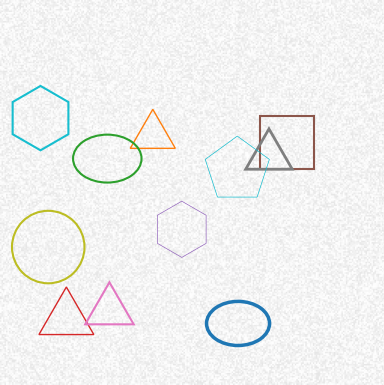[{"shape": "oval", "thickness": 2.5, "radius": 0.41, "center": [0.618, 0.16]}, {"shape": "triangle", "thickness": 1, "radius": 0.34, "center": [0.397, 0.648]}, {"shape": "oval", "thickness": 1.5, "radius": 0.44, "center": [0.279, 0.588]}, {"shape": "triangle", "thickness": 1, "radius": 0.41, "center": [0.172, 0.172]}, {"shape": "hexagon", "thickness": 0.5, "radius": 0.37, "center": [0.472, 0.404]}, {"shape": "square", "thickness": 1.5, "radius": 0.35, "center": [0.745, 0.63]}, {"shape": "triangle", "thickness": 1.5, "radius": 0.36, "center": [0.284, 0.194]}, {"shape": "triangle", "thickness": 2, "radius": 0.35, "center": [0.699, 0.595]}, {"shape": "circle", "thickness": 1.5, "radius": 0.47, "center": [0.125, 0.358]}, {"shape": "pentagon", "thickness": 0.5, "radius": 0.44, "center": [0.616, 0.559]}, {"shape": "hexagon", "thickness": 1.5, "radius": 0.42, "center": [0.105, 0.693]}]